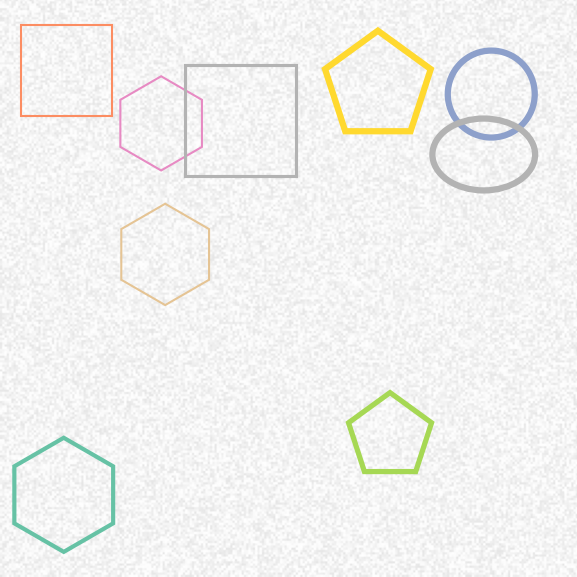[{"shape": "hexagon", "thickness": 2, "radius": 0.49, "center": [0.11, 0.142]}, {"shape": "square", "thickness": 1, "radius": 0.39, "center": [0.115, 0.878]}, {"shape": "circle", "thickness": 3, "radius": 0.38, "center": [0.851, 0.836]}, {"shape": "hexagon", "thickness": 1, "radius": 0.41, "center": [0.279, 0.786]}, {"shape": "pentagon", "thickness": 2.5, "radius": 0.38, "center": [0.675, 0.244]}, {"shape": "pentagon", "thickness": 3, "radius": 0.48, "center": [0.654, 0.85]}, {"shape": "hexagon", "thickness": 1, "radius": 0.44, "center": [0.286, 0.559]}, {"shape": "square", "thickness": 1.5, "radius": 0.48, "center": [0.417, 0.791]}, {"shape": "oval", "thickness": 3, "radius": 0.44, "center": [0.838, 0.732]}]